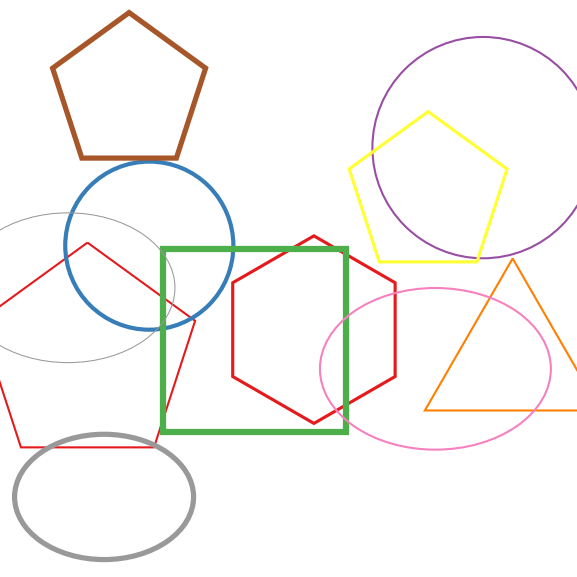[{"shape": "pentagon", "thickness": 1, "radius": 0.98, "center": [0.151, 0.383]}, {"shape": "hexagon", "thickness": 1.5, "radius": 0.81, "center": [0.544, 0.428]}, {"shape": "circle", "thickness": 2, "radius": 0.73, "center": [0.259, 0.574]}, {"shape": "square", "thickness": 3, "radius": 0.79, "center": [0.44, 0.409]}, {"shape": "circle", "thickness": 1, "radius": 0.96, "center": [0.836, 0.744]}, {"shape": "triangle", "thickness": 1, "radius": 0.88, "center": [0.888, 0.376]}, {"shape": "pentagon", "thickness": 1.5, "radius": 0.72, "center": [0.741, 0.662]}, {"shape": "pentagon", "thickness": 2.5, "radius": 0.7, "center": [0.224, 0.838]}, {"shape": "oval", "thickness": 1, "radius": 1.0, "center": [0.754, 0.36]}, {"shape": "oval", "thickness": 2.5, "radius": 0.77, "center": [0.18, 0.139]}, {"shape": "oval", "thickness": 0.5, "radius": 0.93, "center": [0.118, 0.501]}]